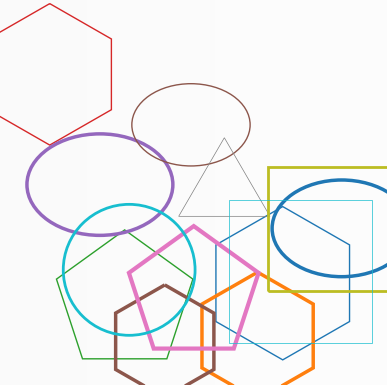[{"shape": "oval", "thickness": 2.5, "radius": 0.9, "center": [0.882, 0.407]}, {"shape": "hexagon", "thickness": 1, "radius": 1.0, "center": [0.73, 0.264]}, {"shape": "hexagon", "thickness": 2.5, "radius": 0.83, "center": [0.665, 0.127]}, {"shape": "pentagon", "thickness": 1, "radius": 0.93, "center": [0.322, 0.218]}, {"shape": "hexagon", "thickness": 1, "radius": 0.92, "center": [0.128, 0.807]}, {"shape": "oval", "thickness": 2.5, "radius": 0.94, "center": [0.258, 0.52]}, {"shape": "hexagon", "thickness": 2.5, "radius": 0.73, "center": [0.425, 0.114]}, {"shape": "oval", "thickness": 1, "radius": 0.76, "center": [0.493, 0.676]}, {"shape": "pentagon", "thickness": 3, "radius": 0.88, "center": [0.5, 0.237]}, {"shape": "triangle", "thickness": 0.5, "radius": 0.68, "center": [0.579, 0.506]}, {"shape": "square", "thickness": 2, "radius": 0.81, "center": [0.854, 0.405]}, {"shape": "square", "thickness": 0.5, "radius": 0.92, "center": [0.775, 0.295]}, {"shape": "circle", "thickness": 2, "radius": 0.85, "center": [0.333, 0.299]}]